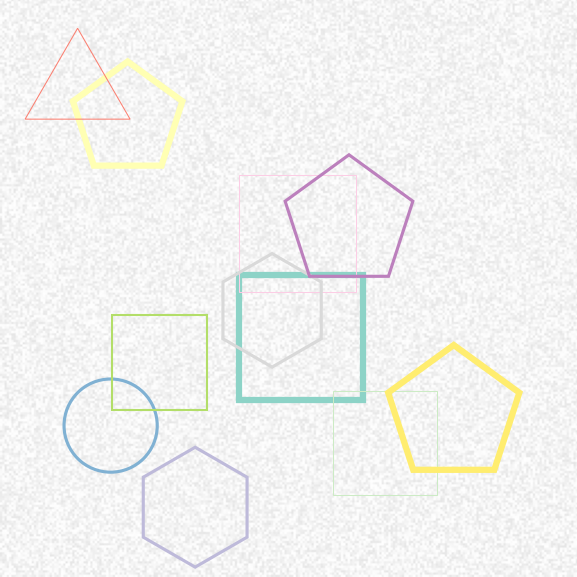[{"shape": "square", "thickness": 3, "radius": 0.54, "center": [0.521, 0.415]}, {"shape": "pentagon", "thickness": 3, "radius": 0.5, "center": [0.221, 0.793]}, {"shape": "hexagon", "thickness": 1.5, "radius": 0.52, "center": [0.338, 0.121]}, {"shape": "triangle", "thickness": 0.5, "radius": 0.52, "center": [0.134, 0.845]}, {"shape": "circle", "thickness": 1.5, "radius": 0.4, "center": [0.192, 0.262]}, {"shape": "square", "thickness": 1, "radius": 0.41, "center": [0.276, 0.372]}, {"shape": "square", "thickness": 0.5, "radius": 0.51, "center": [0.515, 0.596]}, {"shape": "hexagon", "thickness": 1.5, "radius": 0.49, "center": [0.471, 0.462]}, {"shape": "pentagon", "thickness": 1.5, "radius": 0.58, "center": [0.604, 0.615]}, {"shape": "square", "thickness": 0.5, "radius": 0.45, "center": [0.667, 0.232]}, {"shape": "pentagon", "thickness": 3, "radius": 0.6, "center": [0.786, 0.282]}]